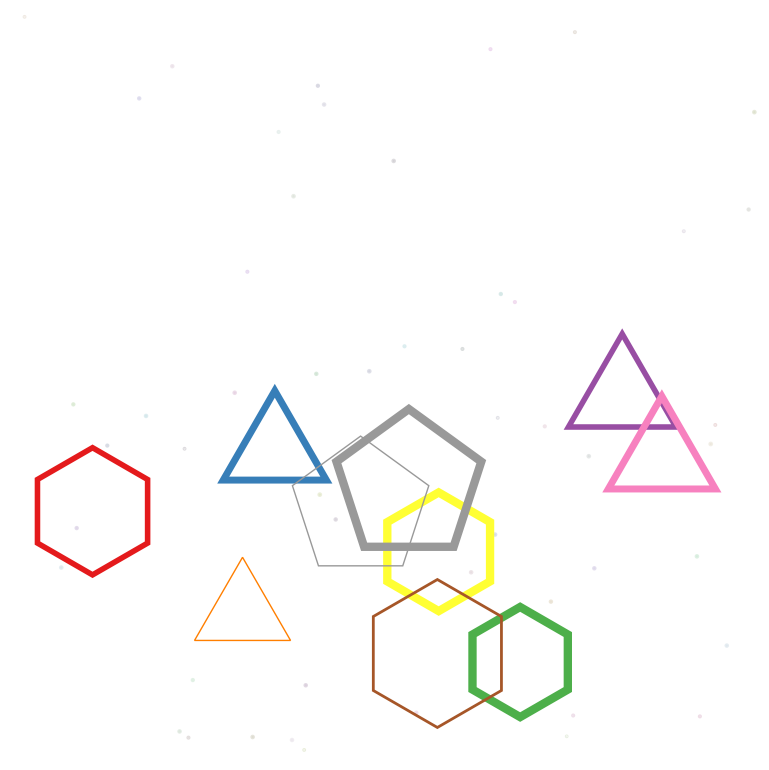[{"shape": "hexagon", "thickness": 2, "radius": 0.41, "center": [0.12, 0.336]}, {"shape": "triangle", "thickness": 2.5, "radius": 0.39, "center": [0.357, 0.415]}, {"shape": "hexagon", "thickness": 3, "radius": 0.36, "center": [0.676, 0.14]}, {"shape": "triangle", "thickness": 2, "radius": 0.4, "center": [0.808, 0.486]}, {"shape": "triangle", "thickness": 0.5, "radius": 0.36, "center": [0.315, 0.204]}, {"shape": "hexagon", "thickness": 3, "radius": 0.39, "center": [0.57, 0.283]}, {"shape": "hexagon", "thickness": 1, "radius": 0.48, "center": [0.568, 0.151]}, {"shape": "triangle", "thickness": 2.5, "radius": 0.4, "center": [0.86, 0.405]}, {"shape": "pentagon", "thickness": 0.5, "radius": 0.47, "center": [0.468, 0.34]}, {"shape": "pentagon", "thickness": 3, "radius": 0.49, "center": [0.531, 0.37]}]